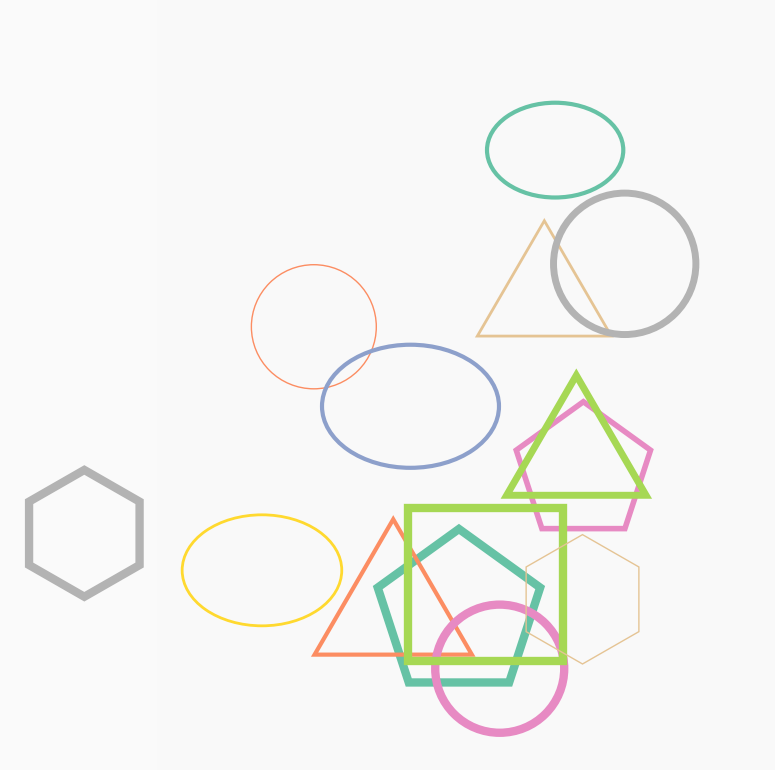[{"shape": "pentagon", "thickness": 3, "radius": 0.55, "center": [0.592, 0.203]}, {"shape": "oval", "thickness": 1.5, "radius": 0.44, "center": [0.716, 0.805]}, {"shape": "circle", "thickness": 0.5, "radius": 0.4, "center": [0.405, 0.576]}, {"shape": "triangle", "thickness": 1.5, "radius": 0.59, "center": [0.507, 0.208]}, {"shape": "oval", "thickness": 1.5, "radius": 0.57, "center": [0.53, 0.472]}, {"shape": "circle", "thickness": 3, "radius": 0.42, "center": [0.645, 0.132]}, {"shape": "pentagon", "thickness": 2, "radius": 0.46, "center": [0.753, 0.387]}, {"shape": "triangle", "thickness": 2.5, "radius": 0.52, "center": [0.744, 0.409]}, {"shape": "square", "thickness": 3, "radius": 0.5, "center": [0.627, 0.241]}, {"shape": "oval", "thickness": 1, "radius": 0.51, "center": [0.338, 0.259]}, {"shape": "triangle", "thickness": 1, "radius": 0.5, "center": [0.702, 0.613]}, {"shape": "hexagon", "thickness": 0.5, "radius": 0.42, "center": [0.752, 0.222]}, {"shape": "hexagon", "thickness": 3, "radius": 0.41, "center": [0.109, 0.307]}, {"shape": "circle", "thickness": 2.5, "radius": 0.46, "center": [0.806, 0.657]}]